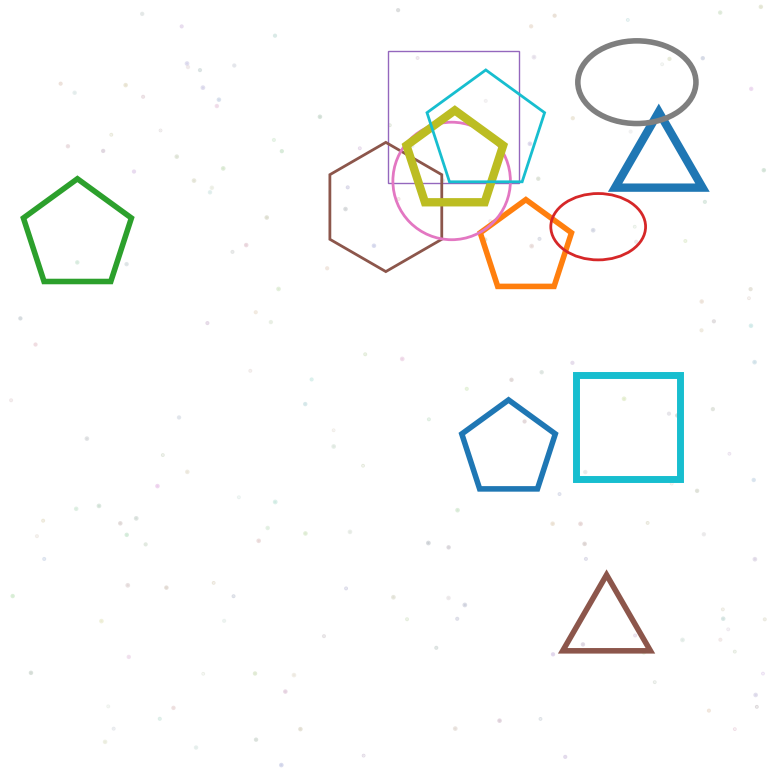[{"shape": "triangle", "thickness": 3, "radius": 0.33, "center": [0.856, 0.789]}, {"shape": "pentagon", "thickness": 2, "radius": 0.32, "center": [0.66, 0.417]}, {"shape": "pentagon", "thickness": 2, "radius": 0.31, "center": [0.683, 0.678]}, {"shape": "pentagon", "thickness": 2, "radius": 0.37, "center": [0.101, 0.694]}, {"shape": "oval", "thickness": 1, "radius": 0.31, "center": [0.777, 0.706]}, {"shape": "square", "thickness": 0.5, "radius": 0.43, "center": [0.589, 0.848]}, {"shape": "hexagon", "thickness": 1, "radius": 0.42, "center": [0.501, 0.731]}, {"shape": "triangle", "thickness": 2, "radius": 0.33, "center": [0.788, 0.188]}, {"shape": "circle", "thickness": 1, "radius": 0.38, "center": [0.587, 0.765]}, {"shape": "oval", "thickness": 2, "radius": 0.38, "center": [0.827, 0.893]}, {"shape": "pentagon", "thickness": 3, "radius": 0.33, "center": [0.591, 0.791]}, {"shape": "pentagon", "thickness": 1, "radius": 0.4, "center": [0.631, 0.829]}, {"shape": "square", "thickness": 2.5, "radius": 0.34, "center": [0.815, 0.446]}]